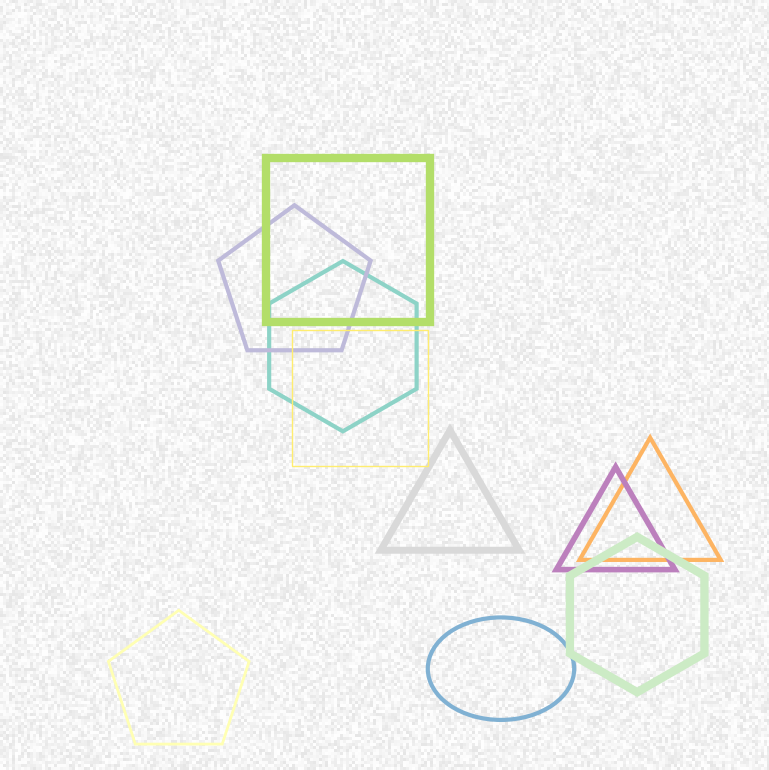[{"shape": "hexagon", "thickness": 1.5, "radius": 0.55, "center": [0.445, 0.55]}, {"shape": "pentagon", "thickness": 1, "radius": 0.48, "center": [0.232, 0.111]}, {"shape": "pentagon", "thickness": 1.5, "radius": 0.52, "center": [0.382, 0.629]}, {"shape": "oval", "thickness": 1.5, "radius": 0.48, "center": [0.651, 0.132]}, {"shape": "triangle", "thickness": 1.5, "radius": 0.53, "center": [0.844, 0.326]}, {"shape": "square", "thickness": 3, "radius": 0.53, "center": [0.452, 0.688]}, {"shape": "triangle", "thickness": 2.5, "radius": 0.52, "center": [0.584, 0.337]}, {"shape": "triangle", "thickness": 2, "radius": 0.44, "center": [0.8, 0.305]}, {"shape": "hexagon", "thickness": 3, "radius": 0.5, "center": [0.827, 0.202]}, {"shape": "square", "thickness": 0.5, "radius": 0.44, "center": [0.468, 0.483]}]